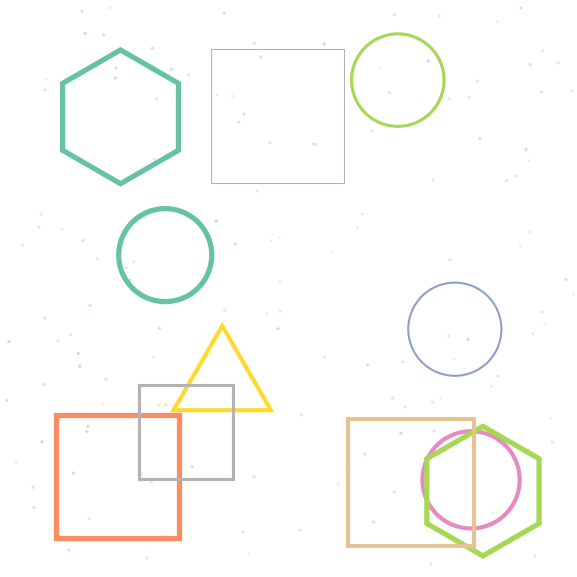[{"shape": "hexagon", "thickness": 2.5, "radius": 0.58, "center": [0.209, 0.797]}, {"shape": "circle", "thickness": 2.5, "radius": 0.4, "center": [0.286, 0.557]}, {"shape": "square", "thickness": 2.5, "radius": 0.53, "center": [0.203, 0.174]}, {"shape": "circle", "thickness": 1, "radius": 0.4, "center": [0.788, 0.429]}, {"shape": "circle", "thickness": 2, "radius": 0.42, "center": [0.816, 0.168]}, {"shape": "circle", "thickness": 1.5, "radius": 0.4, "center": [0.689, 0.86]}, {"shape": "hexagon", "thickness": 2.5, "radius": 0.56, "center": [0.836, 0.149]}, {"shape": "triangle", "thickness": 2, "radius": 0.49, "center": [0.385, 0.337]}, {"shape": "square", "thickness": 2, "radius": 0.55, "center": [0.712, 0.164]}, {"shape": "square", "thickness": 1.5, "radius": 0.41, "center": [0.322, 0.251]}, {"shape": "square", "thickness": 0.5, "radius": 0.58, "center": [0.481, 0.798]}]